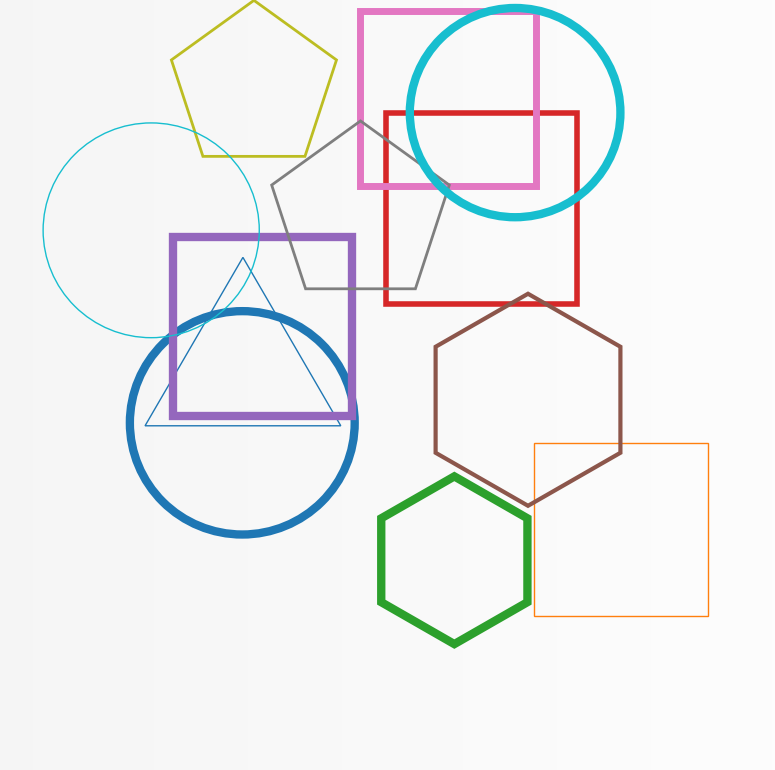[{"shape": "triangle", "thickness": 0.5, "radius": 0.73, "center": [0.313, 0.52]}, {"shape": "circle", "thickness": 3, "radius": 0.73, "center": [0.313, 0.451]}, {"shape": "square", "thickness": 0.5, "radius": 0.56, "center": [0.801, 0.312]}, {"shape": "hexagon", "thickness": 3, "radius": 0.54, "center": [0.586, 0.272]}, {"shape": "square", "thickness": 2, "radius": 0.62, "center": [0.622, 0.729]}, {"shape": "square", "thickness": 3, "radius": 0.58, "center": [0.338, 0.576]}, {"shape": "hexagon", "thickness": 1.5, "radius": 0.69, "center": [0.681, 0.481]}, {"shape": "square", "thickness": 2.5, "radius": 0.57, "center": [0.578, 0.872]}, {"shape": "pentagon", "thickness": 1, "radius": 0.6, "center": [0.465, 0.722]}, {"shape": "pentagon", "thickness": 1, "radius": 0.56, "center": [0.328, 0.888]}, {"shape": "circle", "thickness": 3, "radius": 0.68, "center": [0.665, 0.854]}, {"shape": "circle", "thickness": 0.5, "radius": 0.7, "center": [0.195, 0.701]}]